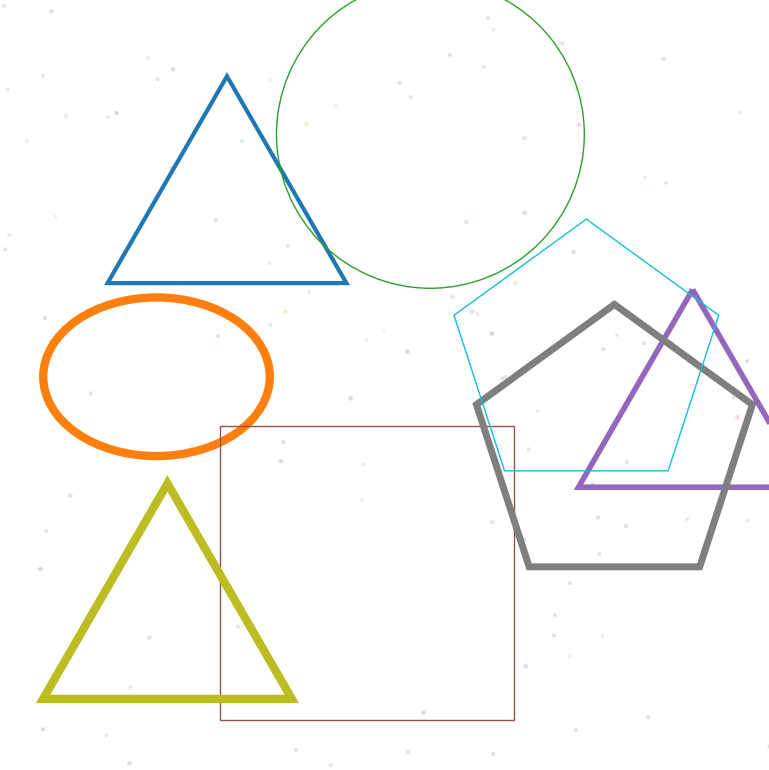[{"shape": "triangle", "thickness": 1.5, "radius": 0.9, "center": [0.295, 0.722]}, {"shape": "oval", "thickness": 3, "radius": 0.74, "center": [0.203, 0.511]}, {"shape": "circle", "thickness": 0.5, "radius": 1.0, "center": [0.559, 0.826]}, {"shape": "triangle", "thickness": 2, "radius": 0.86, "center": [0.9, 0.453]}, {"shape": "square", "thickness": 0.5, "radius": 0.95, "center": [0.477, 0.256]}, {"shape": "pentagon", "thickness": 2.5, "radius": 0.94, "center": [0.798, 0.416]}, {"shape": "triangle", "thickness": 3, "radius": 0.93, "center": [0.217, 0.186]}, {"shape": "pentagon", "thickness": 0.5, "radius": 0.9, "center": [0.762, 0.535]}]